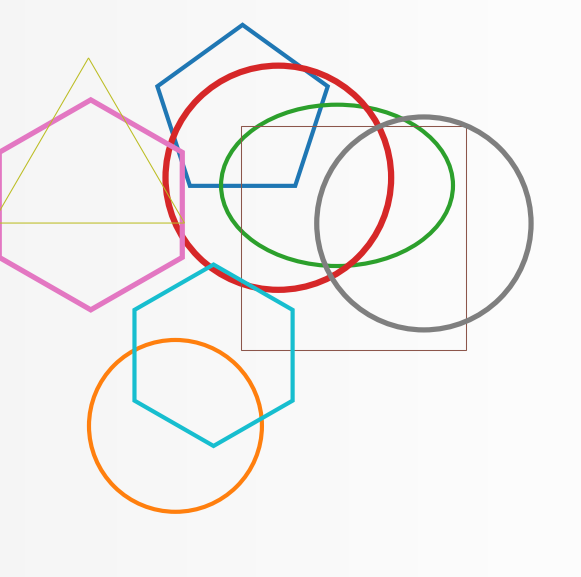[{"shape": "pentagon", "thickness": 2, "radius": 0.77, "center": [0.417, 0.802]}, {"shape": "circle", "thickness": 2, "radius": 0.74, "center": [0.302, 0.262]}, {"shape": "oval", "thickness": 2, "radius": 1.0, "center": [0.58, 0.678]}, {"shape": "circle", "thickness": 3, "radius": 0.97, "center": [0.479, 0.691]}, {"shape": "square", "thickness": 0.5, "radius": 0.97, "center": [0.609, 0.587]}, {"shape": "hexagon", "thickness": 2.5, "radius": 0.91, "center": [0.156, 0.644]}, {"shape": "circle", "thickness": 2.5, "radius": 0.92, "center": [0.729, 0.612]}, {"shape": "triangle", "thickness": 0.5, "radius": 0.95, "center": [0.152, 0.708]}, {"shape": "hexagon", "thickness": 2, "radius": 0.79, "center": [0.367, 0.384]}]